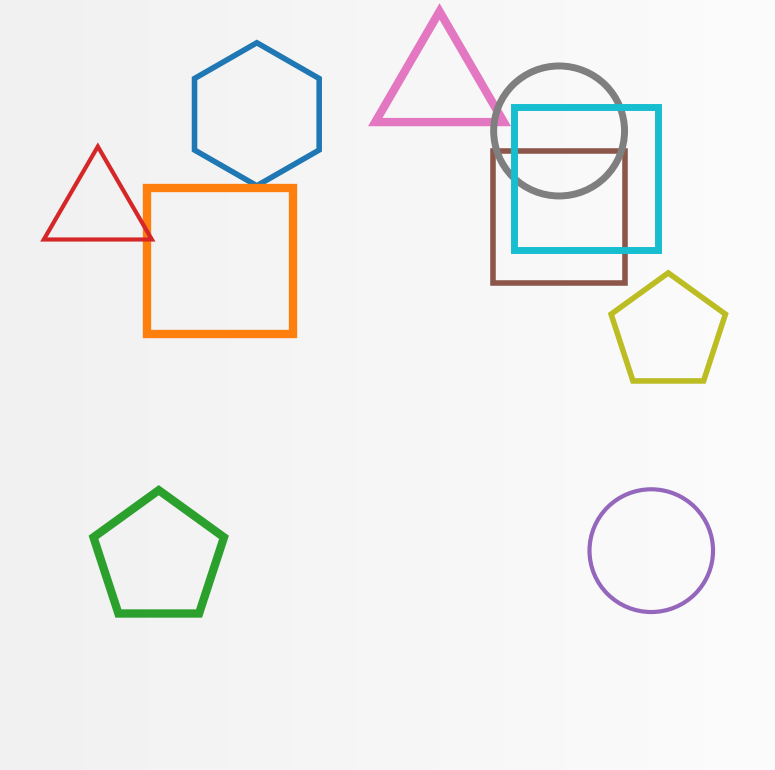[{"shape": "hexagon", "thickness": 2, "radius": 0.46, "center": [0.331, 0.852]}, {"shape": "square", "thickness": 3, "radius": 0.47, "center": [0.284, 0.661]}, {"shape": "pentagon", "thickness": 3, "radius": 0.44, "center": [0.205, 0.275]}, {"shape": "triangle", "thickness": 1.5, "radius": 0.4, "center": [0.126, 0.729]}, {"shape": "circle", "thickness": 1.5, "radius": 0.4, "center": [0.84, 0.285]}, {"shape": "square", "thickness": 2, "radius": 0.43, "center": [0.721, 0.718]}, {"shape": "triangle", "thickness": 3, "radius": 0.48, "center": [0.567, 0.889]}, {"shape": "circle", "thickness": 2.5, "radius": 0.42, "center": [0.721, 0.83]}, {"shape": "pentagon", "thickness": 2, "radius": 0.39, "center": [0.862, 0.568]}, {"shape": "square", "thickness": 2.5, "radius": 0.46, "center": [0.757, 0.768]}]